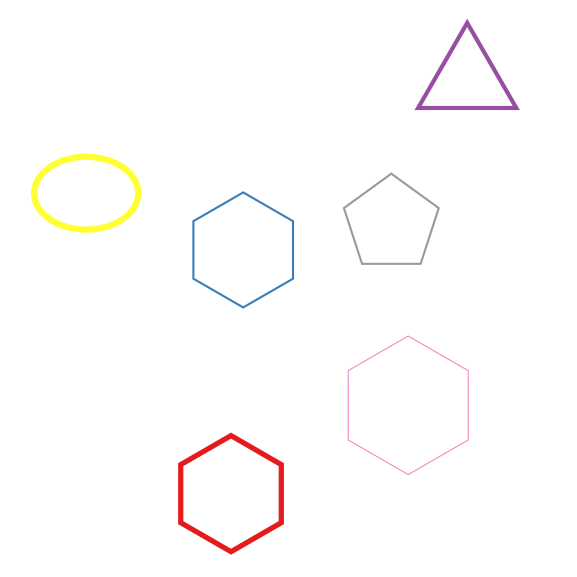[{"shape": "hexagon", "thickness": 2.5, "radius": 0.5, "center": [0.4, 0.144]}, {"shape": "hexagon", "thickness": 1, "radius": 0.5, "center": [0.421, 0.566]}, {"shape": "triangle", "thickness": 2, "radius": 0.49, "center": [0.809, 0.861]}, {"shape": "oval", "thickness": 3, "radius": 0.45, "center": [0.149, 0.665]}, {"shape": "hexagon", "thickness": 0.5, "radius": 0.6, "center": [0.707, 0.297]}, {"shape": "pentagon", "thickness": 1, "radius": 0.43, "center": [0.678, 0.612]}]